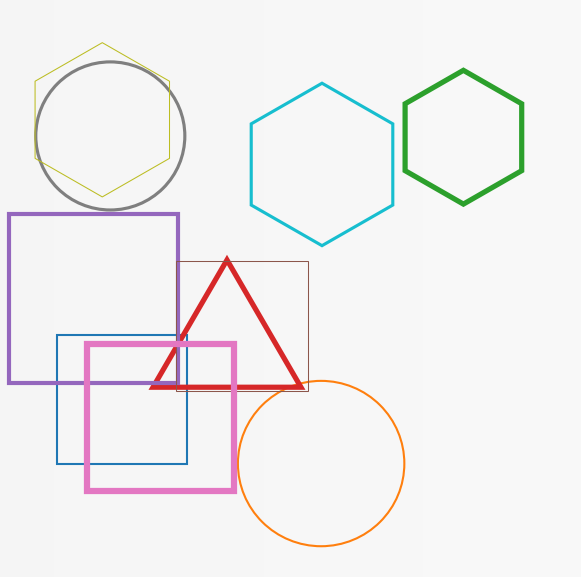[{"shape": "square", "thickness": 1, "radius": 0.56, "center": [0.21, 0.308]}, {"shape": "circle", "thickness": 1, "radius": 0.72, "center": [0.552, 0.196]}, {"shape": "hexagon", "thickness": 2.5, "radius": 0.58, "center": [0.797, 0.762]}, {"shape": "triangle", "thickness": 2.5, "radius": 0.73, "center": [0.391, 0.402]}, {"shape": "square", "thickness": 2, "radius": 0.73, "center": [0.161, 0.482]}, {"shape": "square", "thickness": 0.5, "radius": 0.57, "center": [0.416, 0.435]}, {"shape": "square", "thickness": 3, "radius": 0.63, "center": [0.276, 0.276]}, {"shape": "circle", "thickness": 1.5, "radius": 0.64, "center": [0.19, 0.764]}, {"shape": "hexagon", "thickness": 0.5, "radius": 0.67, "center": [0.176, 0.792]}, {"shape": "hexagon", "thickness": 1.5, "radius": 0.7, "center": [0.554, 0.714]}]